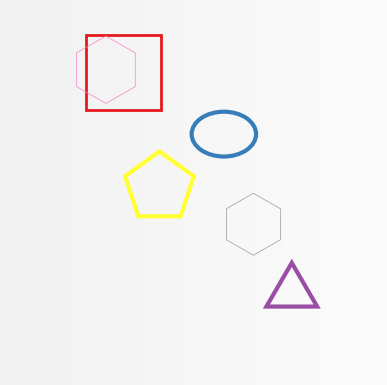[{"shape": "square", "thickness": 2, "radius": 0.48, "center": [0.318, 0.811]}, {"shape": "oval", "thickness": 3, "radius": 0.42, "center": [0.578, 0.652]}, {"shape": "triangle", "thickness": 3, "radius": 0.38, "center": [0.753, 0.242]}, {"shape": "pentagon", "thickness": 3, "radius": 0.47, "center": [0.412, 0.514]}, {"shape": "hexagon", "thickness": 0.5, "radius": 0.44, "center": [0.273, 0.819]}, {"shape": "hexagon", "thickness": 0.5, "radius": 0.4, "center": [0.654, 0.418]}]